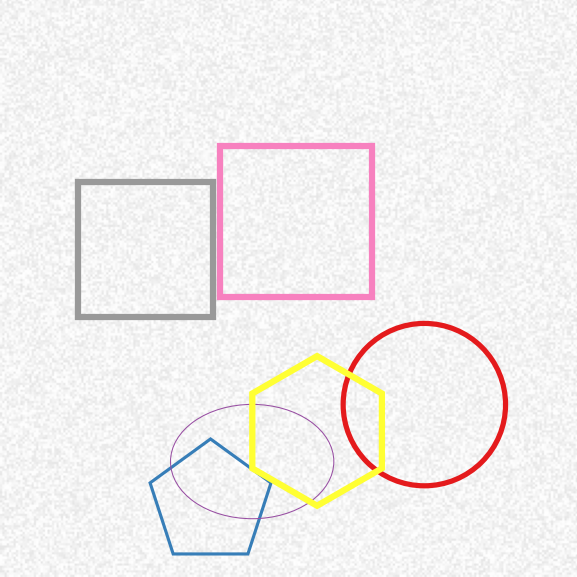[{"shape": "circle", "thickness": 2.5, "radius": 0.7, "center": [0.735, 0.299]}, {"shape": "pentagon", "thickness": 1.5, "radius": 0.55, "center": [0.365, 0.129]}, {"shape": "oval", "thickness": 0.5, "radius": 0.71, "center": [0.437, 0.2]}, {"shape": "hexagon", "thickness": 3, "radius": 0.65, "center": [0.549, 0.253]}, {"shape": "square", "thickness": 3, "radius": 0.66, "center": [0.512, 0.616]}, {"shape": "square", "thickness": 3, "radius": 0.58, "center": [0.253, 0.567]}]